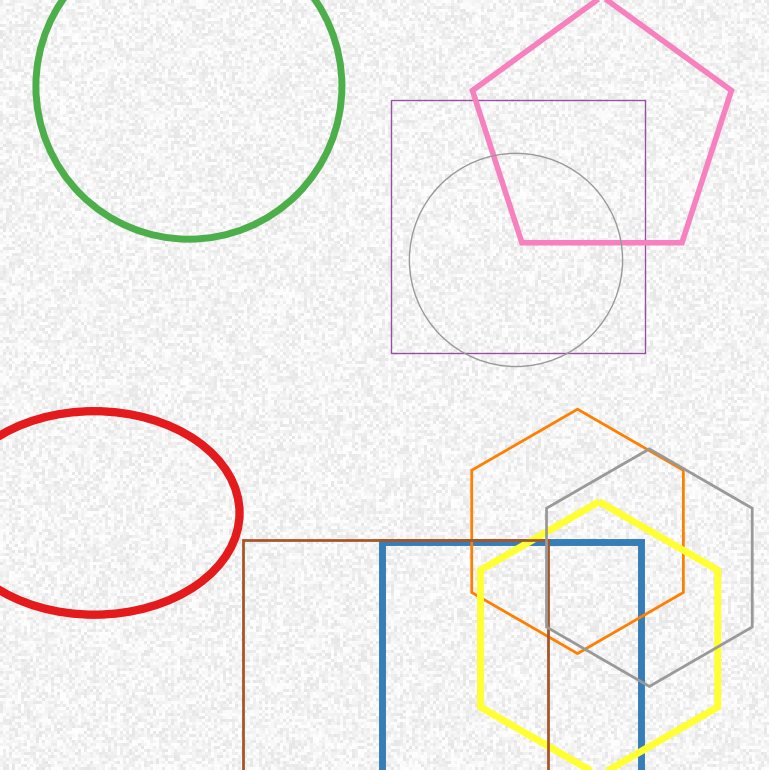[{"shape": "oval", "thickness": 3, "radius": 0.94, "center": [0.122, 0.334]}, {"shape": "square", "thickness": 2.5, "radius": 0.84, "center": [0.665, 0.128]}, {"shape": "circle", "thickness": 2.5, "radius": 0.99, "center": [0.245, 0.888]}, {"shape": "square", "thickness": 0.5, "radius": 0.82, "center": [0.673, 0.706]}, {"shape": "hexagon", "thickness": 1, "radius": 0.79, "center": [0.75, 0.31]}, {"shape": "hexagon", "thickness": 2.5, "radius": 0.89, "center": [0.778, 0.171]}, {"shape": "square", "thickness": 1, "radius": 0.99, "center": [0.514, 0.101]}, {"shape": "pentagon", "thickness": 2, "radius": 0.88, "center": [0.782, 0.828]}, {"shape": "hexagon", "thickness": 1, "radius": 0.77, "center": [0.843, 0.263]}, {"shape": "circle", "thickness": 0.5, "radius": 0.69, "center": [0.67, 0.662]}]